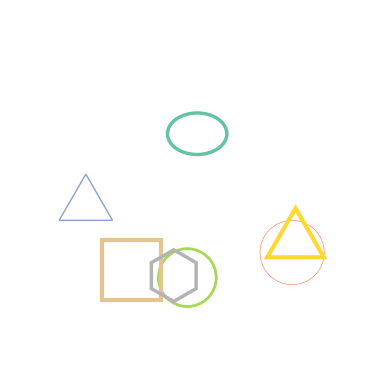[{"shape": "oval", "thickness": 2.5, "radius": 0.39, "center": [0.512, 0.653]}, {"shape": "circle", "thickness": 0.5, "radius": 0.42, "center": [0.759, 0.344]}, {"shape": "triangle", "thickness": 1, "radius": 0.4, "center": [0.223, 0.468]}, {"shape": "circle", "thickness": 2, "radius": 0.38, "center": [0.487, 0.279]}, {"shape": "triangle", "thickness": 3, "radius": 0.42, "center": [0.768, 0.374]}, {"shape": "square", "thickness": 3, "radius": 0.39, "center": [0.341, 0.299]}, {"shape": "hexagon", "thickness": 2.5, "radius": 0.34, "center": [0.451, 0.284]}]